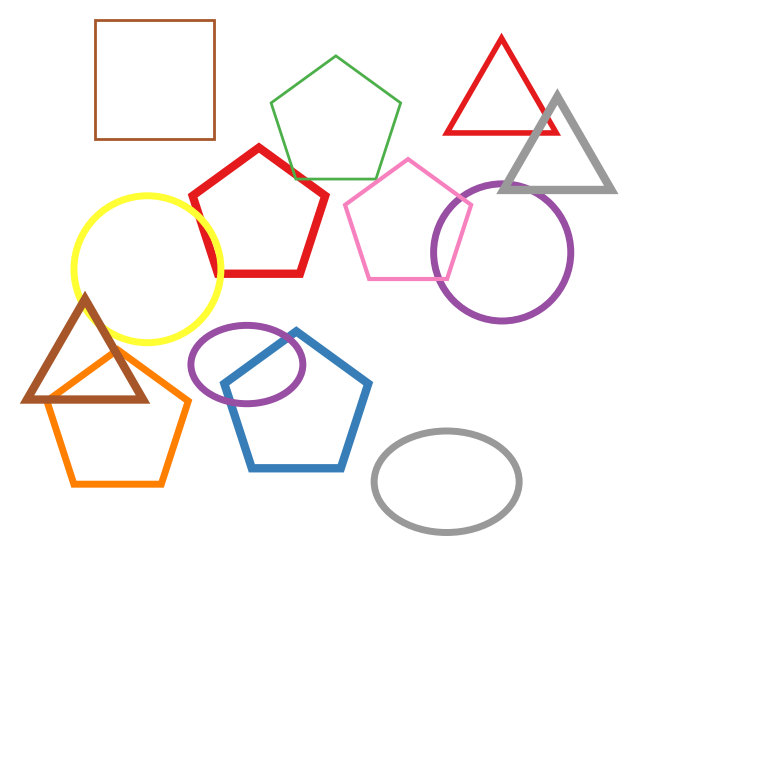[{"shape": "pentagon", "thickness": 3, "radius": 0.45, "center": [0.336, 0.718]}, {"shape": "triangle", "thickness": 2, "radius": 0.41, "center": [0.651, 0.868]}, {"shape": "pentagon", "thickness": 3, "radius": 0.49, "center": [0.385, 0.471]}, {"shape": "pentagon", "thickness": 1, "radius": 0.44, "center": [0.436, 0.839]}, {"shape": "oval", "thickness": 2.5, "radius": 0.36, "center": [0.321, 0.527]}, {"shape": "circle", "thickness": 2.5, "radius": 0.45, "center": [0.652, 0.672]}, {"shape": "pentagon", "thickness": 2.5, "radius": 0.48, "center": [0.153, 0.449]}, {"shape": "circle", "thickness": 2.5, "radius": 0.48, "center": [0.191, 0.65]}, {"shape": "triangle", "thickness": 3, "radius": 0.44, "center": [0.11, 0.525]}, {"shape": "square", "thickness": 1, "radius": 0.39, "center": [0.201, 0.897]}, {"shape": "pentagon", "thickness": 1.5, "radius": 0.43, "center": [0.53, 0.707]}, {"shape": "oval", "thickness": 2.5, "radius": 0.47, "center": [0.58, 0.374]}, {"shape": "triangle", "thickness": 3, "radius": 0.4, "center": [0.724, 0.794]}]